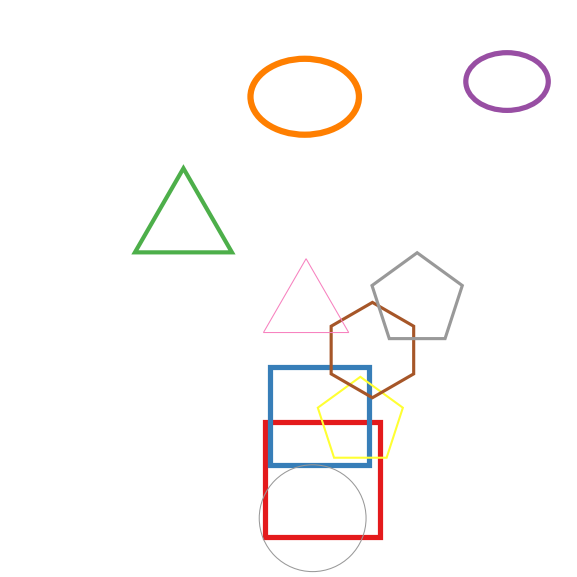[{"shape": "square", "thickness": 2.5, "radius": 0.5, "center": [0.558, 0.168]}, {"shape": "square", "thickness": 2.5, "radius": 0.43, "center": [0.553, 0.279]}, {"shape": "triangle", "thickness": 2, "radius": 0.48, "center": [0.318, 0.611]}, {"shape": "oval", "thickness": 2.5, "radius": 0.36, "center": [0.878, 0.858]}, {"shape": "oval", "thickness": 3, "radius": 0.47, "center": [0.528, 0.832]}, {"shape": "pentagon", "thickness": 1, "radius": 0.39, "center": [0.624, 0.269]}, {"shape": "hexagon", "thickness": 1.5, "radius": 0.41, "center": [0.645, 0.393]}, {"shape": "triangle", "thickness": 0.5, "radius": 0.43, "center": [0.53, 0.466]}, {"shape": "circle", "thickness": 0.5, "radius": 0.46, "center": [0.541, 0.102]}, {"shape": "pentagon", "thickness": 1.5, "radius": 0.41, "center": [0.722, 0.479]}]